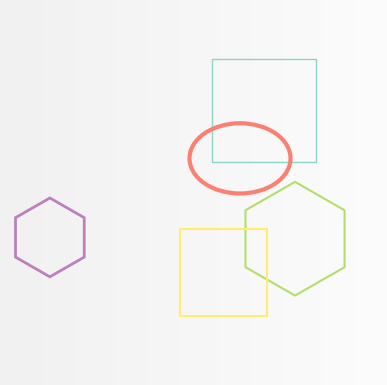[{"shape": "square", "thickness": 1, "radius": 0.67, "center": [0.681, 0.712]}, {"shape": "oval", "thickness": 3, "radius": 0.65, "center": [0.619, 0.589]}, {"shape": "hexagon", "thickness": 1.5, "radius": 0.74, "center": [0.761, 0.38]}, {"shape": "hexagon", "thickness": 2, "radius": 0.51, "center": [0.129, 0.383]}, {"shape": "square", "thickness": 1.5, "radius": 0.56, "center": [0.576, 0.292]}]